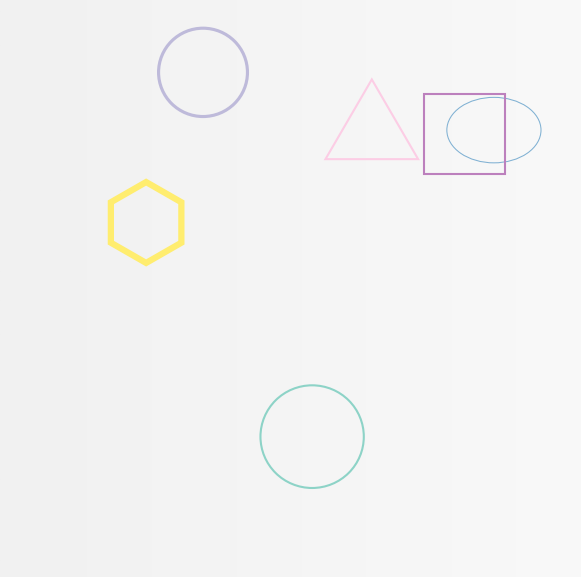[{"shape": "circle", "thickness": 1, "radius": 0.44, "center": [0.537, 0.243]}, {"shape": "circle", "thickness": 1.5, "radius": 0.38, "center": [0.349, 0.874]}, {"shape": "oval", "thickness": 0.5, "radius": 0.4, "center": [0.85, 0.774]}, {"shape": "triangle", "thickness": 1, "radius": 0.46, "center": [0.64, 0.77]}, {"shape": "square", "thickness": 1, "radius": 0.35, "center": [0.799, 0.767]}, {"shape": "hexagon", "thickness": 3, "radius": 0.35, "center": [0.251, 0.614]}]